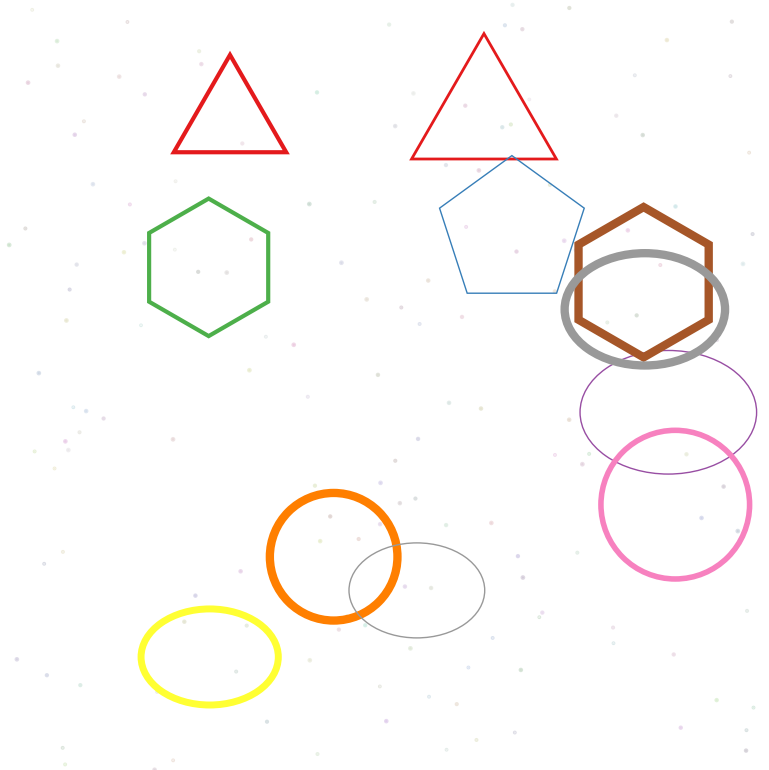[{"shape": "triangle", "thickness": 1, "radius": 0.54, "center": [0.629, 0.848]}, {"shape": "triangle", "thickness": 1.5, "radius": 0.42, "center": [0.299, 0.844]}, {"shape": "pentagon", "thickness": 0.5, "radius": 0.49, "center": [0.665, 0.699]}, {"shape": "hexagon", "thickness": 1.5, "radius": 0.45, "center": [0.271, 0.653]}, {"shape": "oval", "thickness": 0.5, "radius": 0.57, "center": [0.868, 0.465]}, {"shape": "circle", "thickness": 3, "radius": 0.41, "center": [0.433, 0.277]}, {"shape": "oval", "thickness": 2.5, "radius": 0.45, "center": [0.272, 0.147]}, {"shape": "hexagon", "thickness": 3, "radius": 0.49, "center": [0.836, 0.634]}, {"shape": "circle", "thickness": 2, "radius": 0.48, "center": [0.877, 0.345]}, {"shape": "oval", "thickness": 0.5, "radius": 0.44, "center": [0.541, 0.233]}, {"shape": "oval", "thickness": 3, "radius": 0.52, "center": [0.837, 0.598]}]